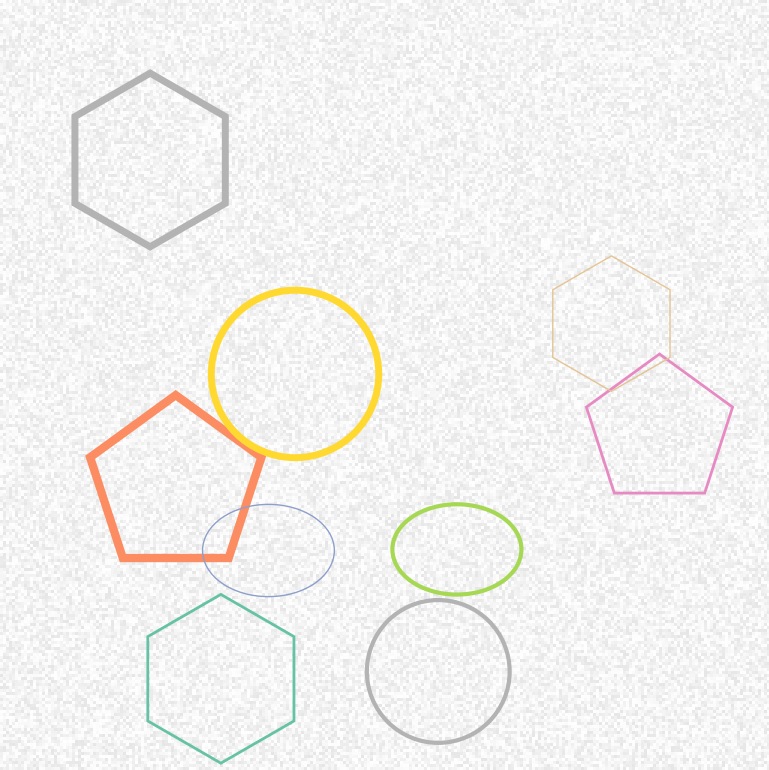[{"shape": "hexagon", "thickness": 1, "radius": 0.55, "center": [0.287, 0.118]}, {"shape": "pentagon", "thickness": 3, "radius": 0.58, "center": [0.228, 0.37]}, {"shape": "oval", "thickness": 0.5, "radius": 0.43, "center": [0.349, 0.285]}, {"shape": "pentagon", "thickness": 1, "radius": 0.5, "center": [0.856, 0.44]}, {"shape": "oval", "thickness": 1.5, "radius": 0.42, "center": [0.593, 0.286]}, {"shape": "circle", "thickness": 2.5, "radius": 0.54, "center": [0.383, 0.514]}, {"shape": "hexagon", "thickness": 0.5, "radius": 0.44, "center": [0.794, 0.58]}, {"shape": "hexagon", "thickness": 2.5, "radius": 0.56, "center": [0.195, 0.792]}, {"shape": "circle", "thickness": 1.5, "radius": 0.46, "center": [0.569, 0.128]}]